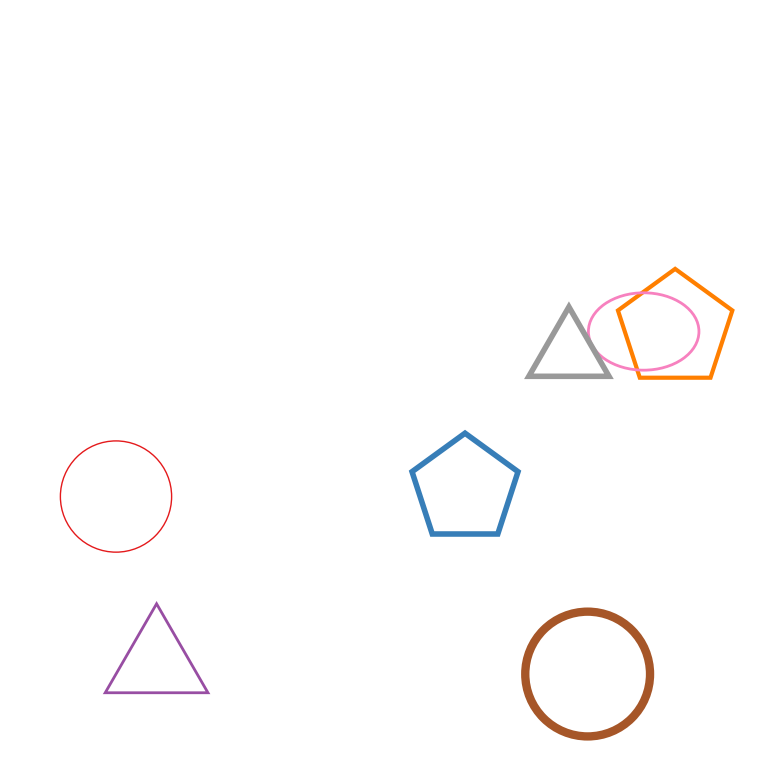[{"shape": "circle", "thickness": 0.5, "radius": 0.36, "center": [0.151, 0.355]}, {"shape": "pentagon", "thickness": 2, "radius": 0.36, "center": [0.604, 0.365]}, {"shape": "triangle", "thickness": 1, "radius": 0.39, "center": [0.203, 0.139]}, {"shape": "pentagon", "thickness": 1.5, "radius": 0.39, "center": [0.877, 0.573]}, {"shape": "circle", "thickness": 3, "radius": 0.41, "center": [0.763, 0.125]}, {"shape": "oval", "thickness": 1, "radius": 0.36, "center": [0.836, 0.57]}, {"shape": "triangle", "thickness": 2, "radius": 0.3, "center": [0.739, 0.541]}]